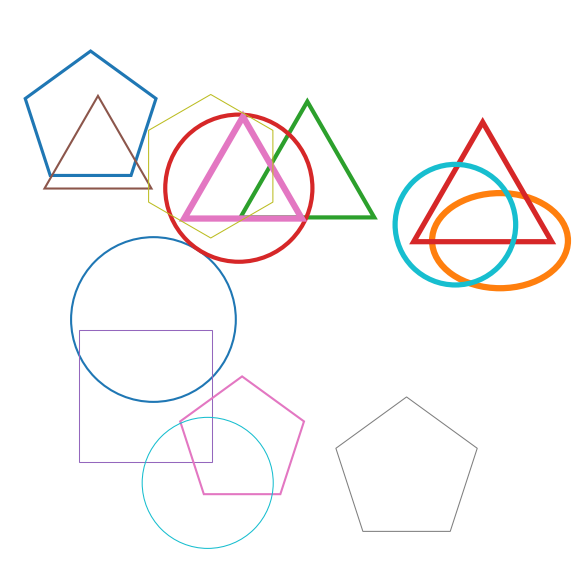[{"shape": "pentagon", "thickness": 1.5, "radius": 0.6, "center": [0.157, 0.792]}, {"shape": "circle", "thickness": 1, "radius": 0.71, "center": [0.266, 0.446]}, {"shape": "oval", "thickness": 3, "radius": 0.59, "center": [0.866, 0.582]}, {"shape": "triangle", "thickness": 2, "radius": 0.67, "center": [0.532, 0.69]}, {"shape": "circle", "thickness": 2, "radius": 0.64, "center": [0.414, 0.673]}, {"shape": "triangle", "thickness": 2.5, "radius": 0.69, "center": [0.836, 0.65]}, {"shape": "square", "thickness": 0.5, "radius": 0.57, "center": [0.252, 0.314]}, {"shape": "triangle", "thickness": 1, "radius": 0.53, "center": [0.17, 0.726]}, {"shape": "triangle", "thickness": 3, "radius": 0.59, "center": [0.421, 0.68]}, {"shape": "pentagon", "thickness": 1, "radius": 0.56, "center": [0.419, 0.235]}, {"shape": "pentagon", "thickness": 0.5, "radius": 0.64, "center": [0.704, 0.183]}, {"shape": "hexagon", "thickness": 0.5, "radius": 0.62, "center": [0.365, 0.711]}, {"shape": "circle", "thickness": 0.5, "radius": 0.57, "center": [0.36, 0.163]}, {"shape": "circle", "thickness": 2.5, "radius": 0.52, "center": [0.789, 0.61]}]